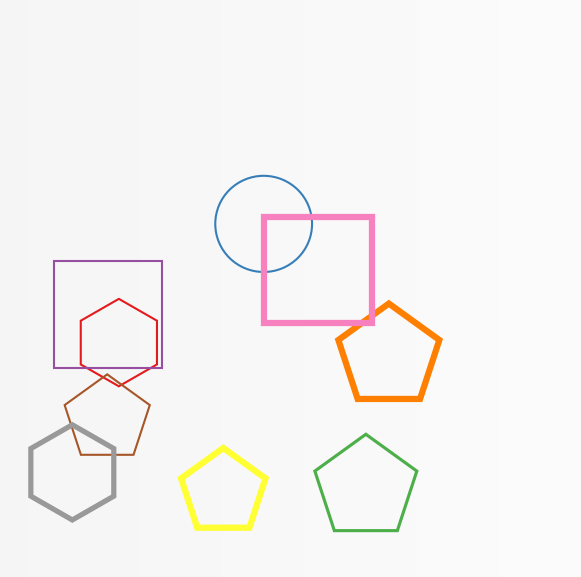[{"shape": "hexagon", "thickness": 1, "radius": 0.38, "center": [0.204, 0.406]}, {"shape": "circle", "thickness": 1, "radius": 0.42, "center": [0.454, 0.611]}, {"shape": "pentagon", "thickness": 1.5, "radius": 0.46, "center": [0.629, 0.155]}, {"shape": "square", "thickness": 1, "radius": 0.46, "center": [0.186, 0.455]}, {"shape": "pentagon", "thickness": 3, "radius": 0.46, "center": [0.669, 0.382]}, {"shape": "pentagon", "thickness": 3, "radius": 0.38, "center": [0.384, 0.147]}, {"shape": "pentagon", "thickness": 1, "radius": 0.39, "center": [0.184, 0.274]}, {"shape": "square", "thickness": 3, "radius": 0.46, "center": [0.547, 0.531]}, {"shape": "hexagon", "thickness": 2.5, "radius": 0.41, "center": [0.124, 0.181]}]